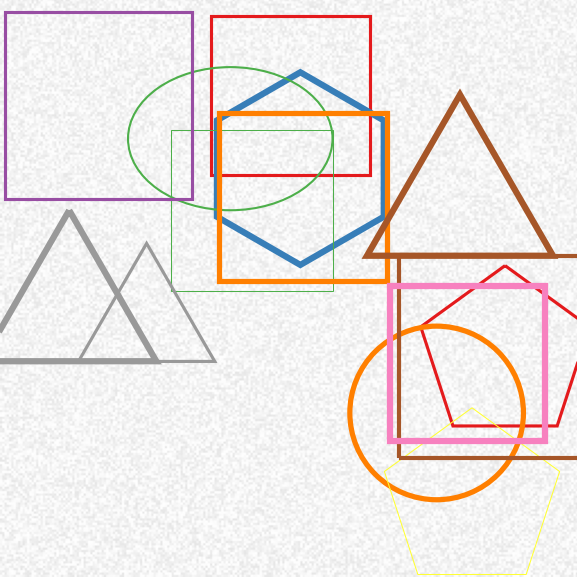[{"shape": "pentagon", "thickness": 1.5, "radius": 0.77, "center": [0.875, 0.386]}, {"shape": "square", "thickness": 1.5, "radius": 0.69, "center": [0.503, 0.834]}, {"shape": "hexagon", "thickness": 3, "radius": 0.83, "center": [0.52, 0.707]}, {"shape": "square", "thickness": 0.5, "radius": 0.7, "center": [0.436, 0.634]}, {"shape": "oval", "thickness": 1, "radius": 0.89, "center": [0.399, 0.759]}, {"shape": "square", "thickness": 1.5, "radius": 0.81, "center": [0.171, 0.816]}, {"shape": "square", "thickness": 2.5, "radius": 0.73, "center": [0.525, 0.658]}, {"shape": "circle", "thickness": 2.5, "radius": 0.75, "center": [0.756, 0.284]}, {"shape": "pentagon", "thickness": 0.5, "radius": 0.8, "center": [0.817, 0.133]}, {"shape": "square", "thickness": 2, "radius": 0.87, "center": [0.866, 0.381]}, {"shape": "triangle", "thickness": 3, "radius": 0.93, "center": [0.796, 0.649]}, {"shape": "square", "thickness": 3, "radius": 0.67, "center": [0.81, 0.369]}, {"shape": "triangle", "thickness": 3, "radius": 0.87, "center": [0.12, 0.461]}, {"shape": "triangle", "thickness": 1.5, "radius": 0.68, "center": [0.254, 0.441]}]